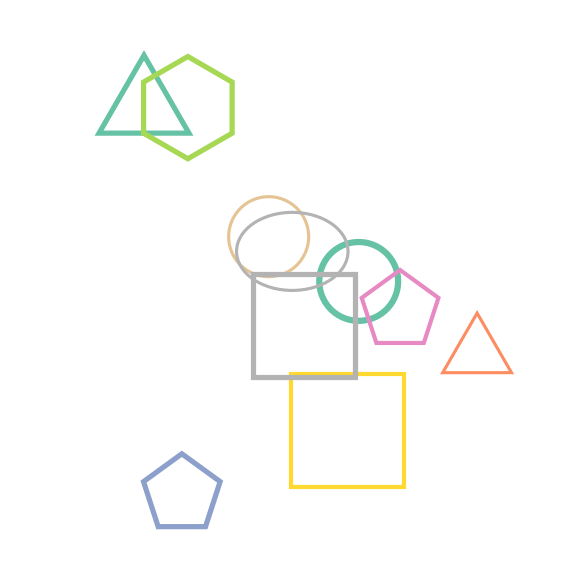[{"shape": "circle", "thickness": 3, "radius": 0.34, "center": [0.621, 0.512]}, {"shape": "triangle", "thickness": 2.5, "radius": 0.45, "center": [0.249, 0.814]}, {"shape": "triangle", "thickness": 1.5, "radius": 0.34, "center": [0.826, 0.388]}, {"shape": "pentagon", "thickness": 2.5, "radius": 0.35, "center": [0.315, 0.144]}, {"shape": "pentagon", "thickness": 2, "radius": 0.35, "center": [0.693, 0.462]}, {"shape": "hexagon", "thickness": 2.5, "radius": 0.44, "center": [0.325, 0.813]}, {"shape": "square", "thickness": 2, "radius": 0.49, "center": [0.602, 0.254]}, {"shape": "circle", "thickness": 1.5, "radius": 0.35, "center": [0.465, 0.589]}, {"shape": "oval", "thickness": 1.5, "radius": 0.48, "center": [0.506, 0.564]}, {"shape": "square", "thickness": 2.5, "radius": 0.44, "center": [0.527, 0.436]}]